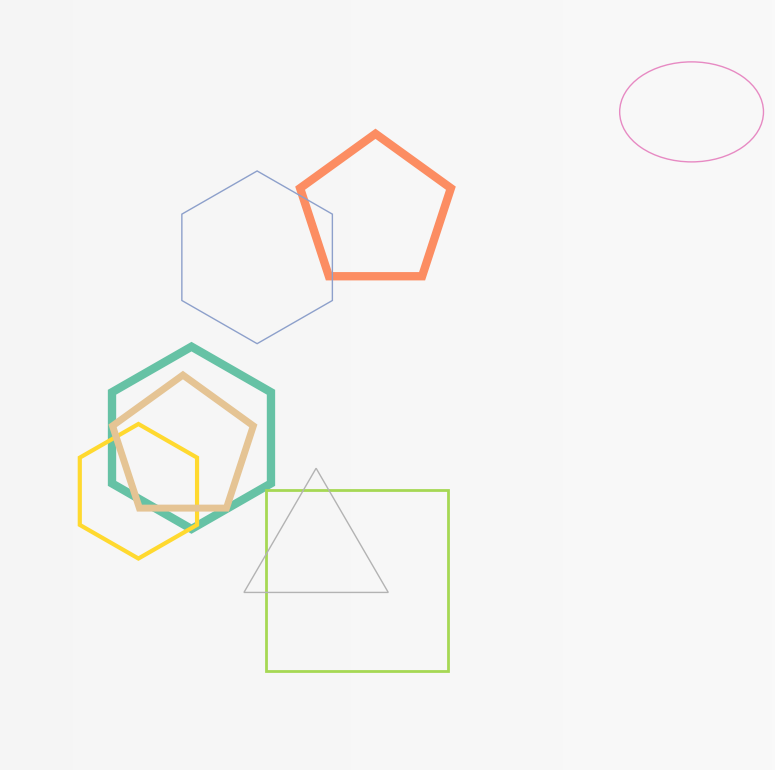[{"shape": "hexagon", "thickness": 3, "radius": 0.59, "center": [0.247, 0.431]}, {"shape": "pentagon", "thickness": 3, "radius": 0.51, "center": [0.485, 0.724]}, {"shape": "hexagon", "thickness": 0.5, "radius": 0.56, "center": [0.332, 0.666]}, {"shape": "oval", "thickness": 0.5, "radius": 0.46, "center": [0.892, 0.855]}, {"shape": "square", "thickness": 1, "radius": 0.59, "center": [0.461, 0.247]}, {"shape": "hexagon", "thickness": 1.5, "radius": 0.44, "center": [0.179, 0.362]}, {"shape": "pentagon", "thickness": 2.5, "radius": 0.48, "center": [0.236, 0.417]}, {"shape": "triangle", "thickness": 0.5, "radius": 0.54, "center": [0.408, 0.284]}]